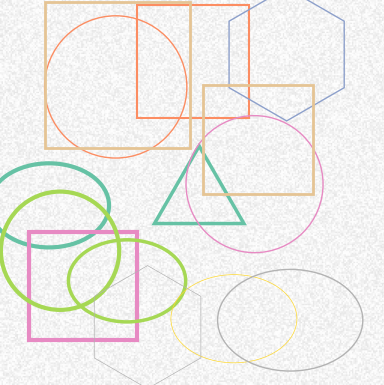[{"shape": "oval", "thickness": 3, "radius": 0.78, "center": [0.127, 0.467]}, {"shape": "triangle", "thickness": 2.5, "radius": 0.67, "center": [0.517, 0.486]}, {"shape": "circle", "thickness": 1, "radius": 0.92, "center": [0.301, 0.774]}, {"shape": "square", "thickness": 1.5, "radius": 0.73, "center": [0.501, 0.84]}, {"shape": "hexagon", "thickness": 1, "radius": 0.86, "center": [0.745, 0.859]}, {"shape": "circle", "thickness": 1, "radius": 0.89, "center": [0.661, 0.522]}, {"shape": "square", "thickness": 3, "radius": 0.7, "center": [0.216, 0.257]}, {"shape": "circle", "thickness": 3, "radius": 0.77, "center": [0.156, 0.349]}, {"shape": "oval", "thickness": 2.5, "radius": 0.76, "center": [0.33, 0.27]}, {"shape": "oval", "thickness": 0.5, "radius": 0.82, "center": [0.608, 0.172]}, {"shape": "square", "thickness": 2, "radius": 0.94, "center": [0.305, 0.805]}, {"shape": "square", "thickness": 2, "radius": 0.71, "center": [0.67, 0.637]}, {"shape": "oval", "thickness": 1, "radius": 0.94, "center": [0.754, 0.168]}, {"shape": "hexagon", "thickness": 0.5, "radius": 0.8, "center": [0.383, 0.15]}]